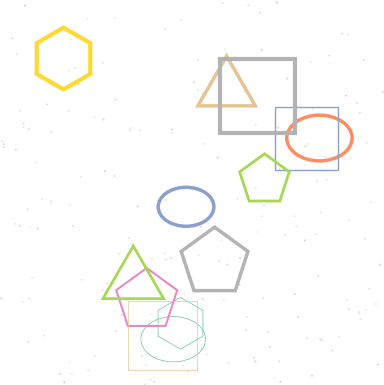[{"shape": "oval", "thickness": 0.5, "radius": 0.42, "center": [0.45, 0.119]}, {"shape": "hexagon", "thickness": 0.5, "radius": 0.34, "center": [0.469, 0.16]}, {"shape": "oval", "thickness": 2.5, "radius": 0.42, "center": [0.83, 0.641]}, {"shape": "square", "thickness": 1, "radius": 0.41, "center": [0.796, 0.64]}, {"shape": "oval", "thickness": 2.5, "radius": 0.36, "center": [0.483, 0.463]}, {"shape": "pentagon", "thickness": 1.5, "radius": 0.42, "center": [0.381, 0.221]}, {"shape": "triangle", "thickness": 2, "radius": 0.46, "center": [0.346, 0.27]}, {"shape": "pentagon", "thickness": 2, "radius": 0.34, "center": [0.687, 0.533]}, {"shape": "hexagon", "thickness": 3, "radius": 0.4, "center": [0.165, 0.848]}, {"shape": "triangle", "thickness": 2.5, "radius": 0.43, "center": [0.589, 0.768]}, {"shape": "square", "thickness": 0.5, "radius": 0.45, "center": [0.421, 0.128]}, {"shape": "pentagon", "thickness": 2.5, "radius": 0.46, "center": [0.557, 0.319]}, {"shape": "square", "thickness": 3, "radius": 0.48, "center": [0.669, 0.751]}]